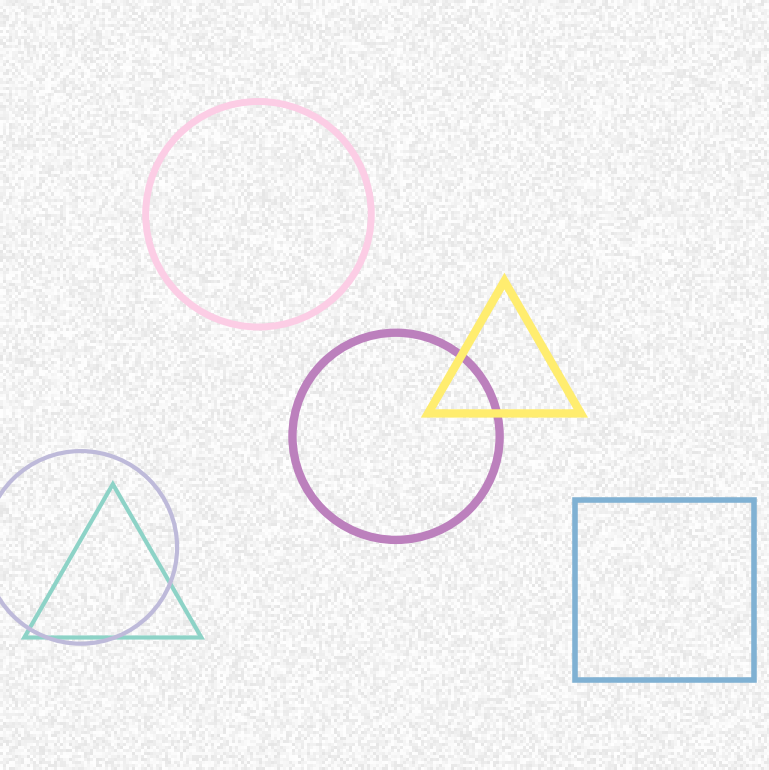[{"shape": "triangle", "thickness": 1.5, "radius": 0.66, "center": [0.147, 0.238]}, {"shape": "circle", "thickness": 1.5, "radius": 0.63, "center": [0.105, 0.289]}, {"shape": "square", "thickness": 2, "radius": 0.58, "center": [0.863, 0.234]}, {"shape": "circle", "thickness": 2.5, "radius": 0.73, "center": [0.336, 0.722]}, {"shape": "circle", "thickness": 3, "radius": 0.67, "center": [0.514, 0.433]}, {"shape": "triangle", "thickness": 3, "radius": 0.57, "center": [0.655, 0.52]}]